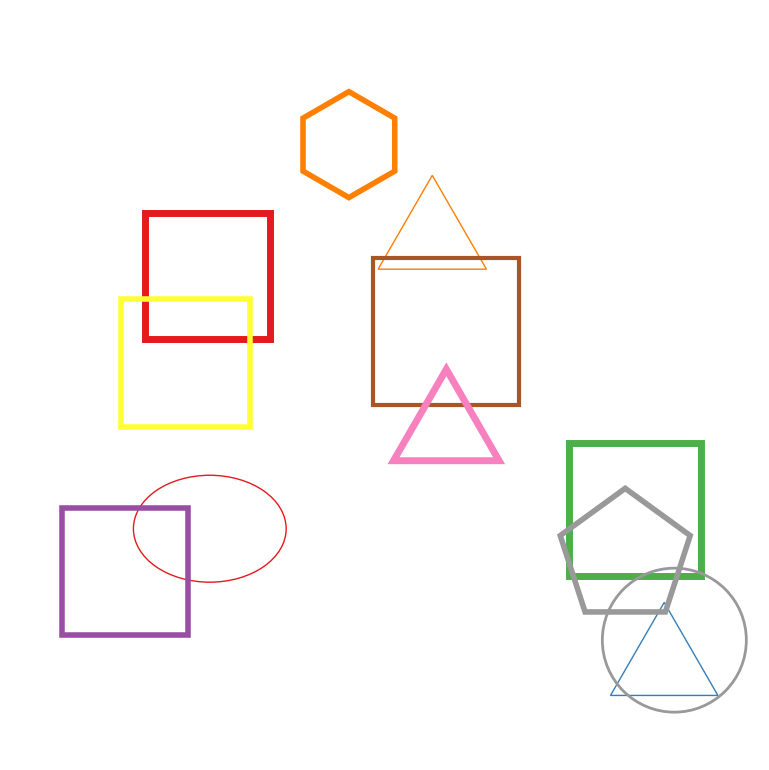[{"shape": "square", "thickness": 2.5, "radius": 0.41, "center": [0.269, 0.641]}, {"shape": "oval", "thickness": 0.5, "radius": 0.5, "center": [0.272, 0.313]}, {"shape": "triangle", "thickness": 0.5, "radius": 0.4, "center": [0.863, 0.137]}, {"shape": "square", "thickness": 2.5, "radius": 0.43, "center": [0.825, 0.338]}, {"shape": "square", "thickness": 2, "radius": 0.41, "center": [0.162, 0.258]}, {"shape": "hexagon", "thickness": 2, "radius": 0.34, "center": [0.453, 0.812]}, {"shape": "triangle", "thickness": 0.5, "radius": 0.41, "center": [0.561, 0.691]}, {"shape": "square", "thickness": 2, "radius": 0.42, "center": [0.241, 0.529]}, {"shape": "square", "thickness": 1.5, "radius": 0.48, "center": [0.579, 0.57]}, {"shape": "triangle", "thickness": 2.5, "radius": 0.4, "center": [0.58, 0.441]}, {"shape": "circle", "thickness": 1, "radius": 0.47, "center": [0.876, 0.169]}, {"shape": "pentagon", "thickness": 2, "radius": 0.44, "center": [0.812, 0.277]}]